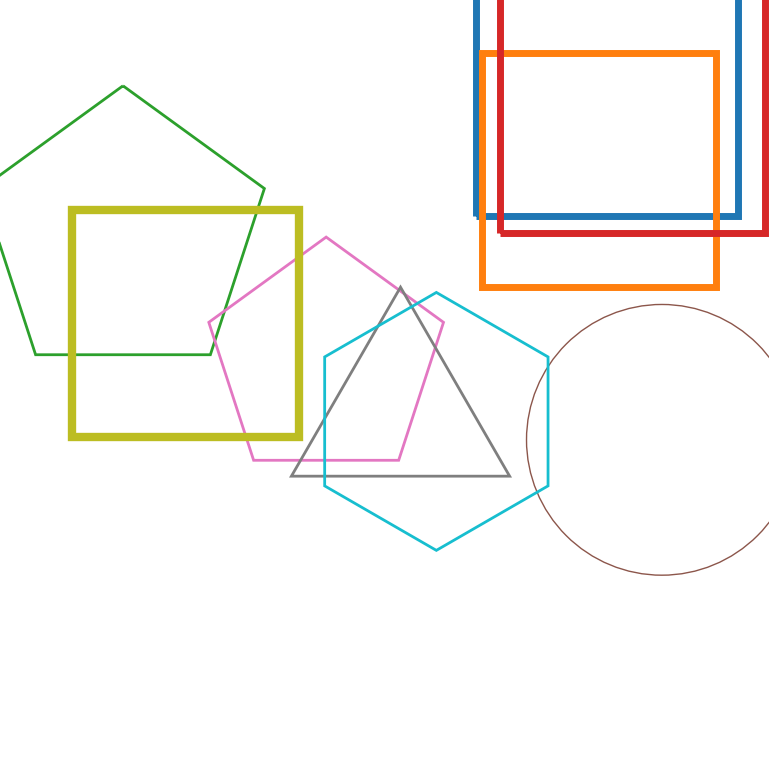[{"shape": "square", "thickness": 2.5, "radius": 0.85, "center": [0.788, 0.889]}, {"shape": "square", "thickness": 2.5, "radius": 0.76, "center": [0.778, 0.78]}, {"shape": "pentagon", "thickness": 1, "radius": 0.97, "center": [0.16, 0.696]}, {"shape": "square", "thickness": 2.5, "radius": 0.86, "center": [0.821, 0.87]}, {"shape": "circle", "thickness": 0.5, "radius": 0.88, "center": [0.86, 0.429]}, {"shape": "pentagon", "thickness": 1, "radius": 0.8, "center": [0.424, 0.532]}, {"shape": "triangle", "thickness": 1, "radius": 0.82, "center": [0.52, 0.463]}, {"shape": "square", "thickness": 3, "radius": 0.74, "center": [0.241, 0.58]}, {"shape": "hexagon", "thickness": 1, "radius": 0.84, "center": [0.567, 0.453]}]